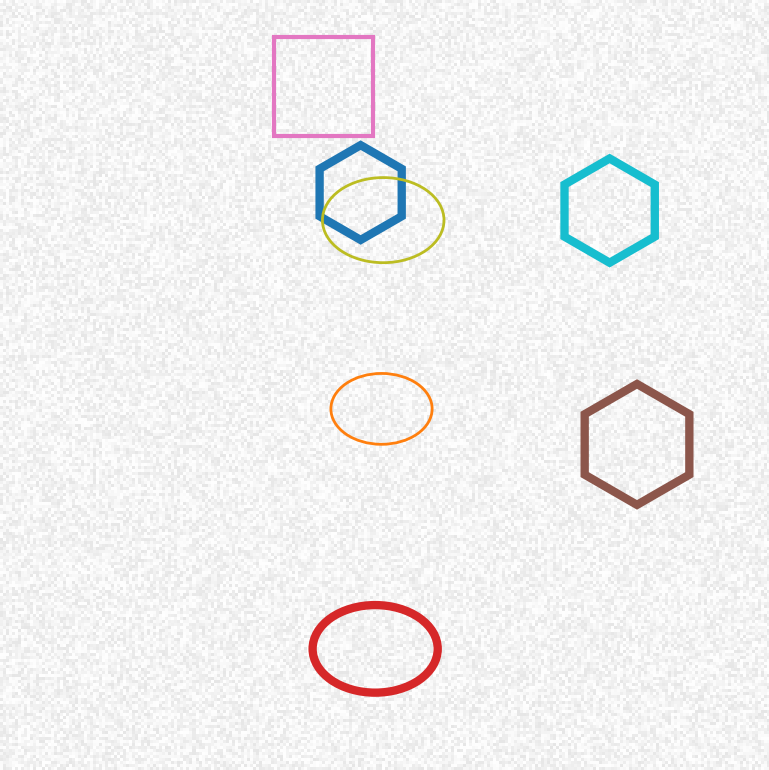[{"shape": "hexagon", "thickness": 3, "radius": 0.31, "center": [0.468, 0.75]}, {"shape": "oval", "thickness": 1, "radius": 0.33, "center": [0.495, 0.469]}, {"shape": "oval", "thickness": 3, "radius": 0.41, "center": [0.487, 0.157]}, {"shape": "hexagon", "thickness": 3, "radius": 0.39, "center": [0.827, 0.423]}, {"shape": "square", "thickness": 1.5, "radius": 0.32, "center": [0.42, 0.887]}, {"shape": "oval", "thickness": 1, "radius": 0.39, "center": [0.498, 0.714]}, {"shape": "hexagon", "thickness": 3, "radius": 0.34, "center": [0.792, 0.726]}]